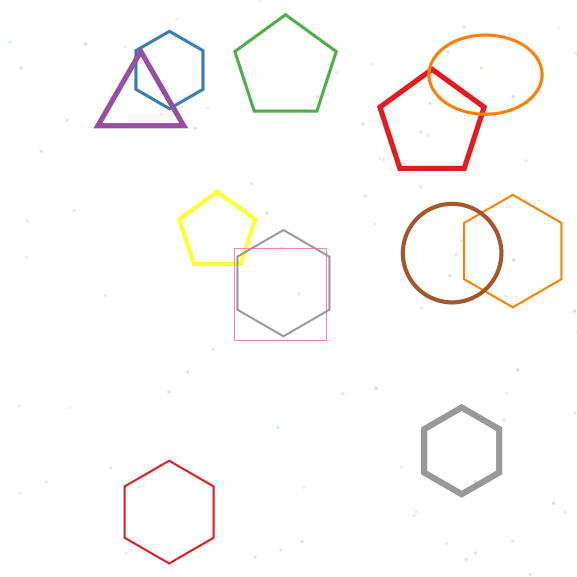[{"shape": "hexagon", "thickness": 1, "radius": 0.44, "center": [0.293, 0.112]}, {"shape": "pentagon", "thickness": 2.5, "radius": 0.47, "center": [0.748, 0.784]}, {"shape": "hexagon", "thickness": 1.5, "radius": 0.34, "center": [0.293, 0.878]}, {"shape": "pentagon", "thickness": 1.5, "radius": 0.46, "center": [0.494, 0.881]}, {"shape": "triangle", "thickness": 2.5, "radius": 0.43, "center": [0.244, 0.824]}, {"shape": "hexagon", "thickness": 1, "radius": 0.49, "center": [0.888, 0.564]}, {"shape": "oval", "thickness": 1.5, "radius": 0.49, "center": [0.841, 0.87]}, {"shape": "pentagon", "thickness": 2, "radius": 0.35, "center": [0.376, 0.598]}, {"shape": "circle", "thickness": 2, "radius": 0.43, "center": [0.783, 0.561]}, {"shape": "square", "thickness": 0.5, "radius": 0.4, "center": [0.485, 0.491]}, {"shape": "hexagon", "thickness": 3, "radius": 0.38, "center": [0.799, 0.218]}, {"shape": "hexagon", "thickness": 1, "radius": 0.46, "center": [0.491, 0.509]}]